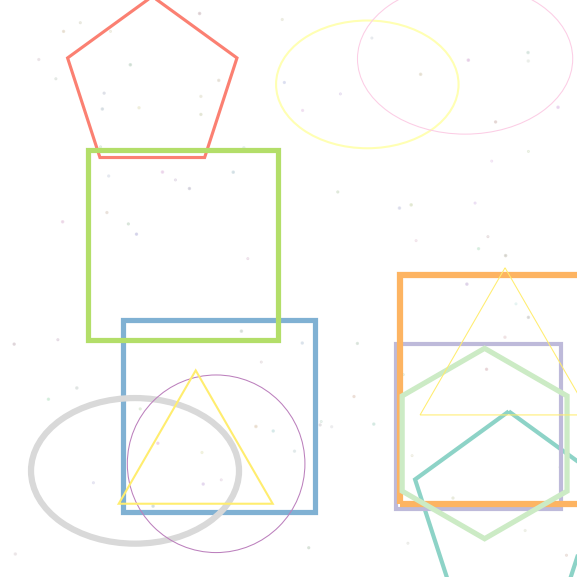[{"shape": "pentagon", "thickness": 2, "radius": 0.85, "center": [0.881, 0.116]}, {"shape": "oval", "thickness": 1, "radius": 0.79, "center": [0.636, 0.853]}, {"shape": "square", "thickness": 2, "radius": 0.71, "center": [0.829, 0.261]}, {"shape": "pentagon", "thickness": 1.5, "radius": 0.77, "center": [0.264, 0.851]}, {"shape": "square", "thickness": 2.5, "radius": 0.83, "center": [0.379, 0.279]}, {"shape": "square", "thickness": 3, "radius": 0.99, "center": [0.891, 0.325]}, {"shape": "square", "thickness": 2.5, "radius": 0.82, "center": [0.318, 0.574]}, {"shape": "oval", "thickness": 0.5, "radius": 0.93, "center": [0.805, 0.897]}, {"shape": "oval", "thickness": 3, "radius": 0.9, "center": [0.234, 0.184]}, {"shape": "circle", "thickness": 0.5, "radius": 0.77, "center": [0.374, 0.196]}, {"shape": "hexagon", "thickness": 2.5, "radius": 0.82, "center": [0.839, 0.231]}, {"shape": "triangle", "thickness": 1, "radius": 0.77, "center": [0.339, 0.204]}, {"shape": "triangle", "thickness": 0.5, "radius": 0.85, "center": [0.875, 0.366]}]